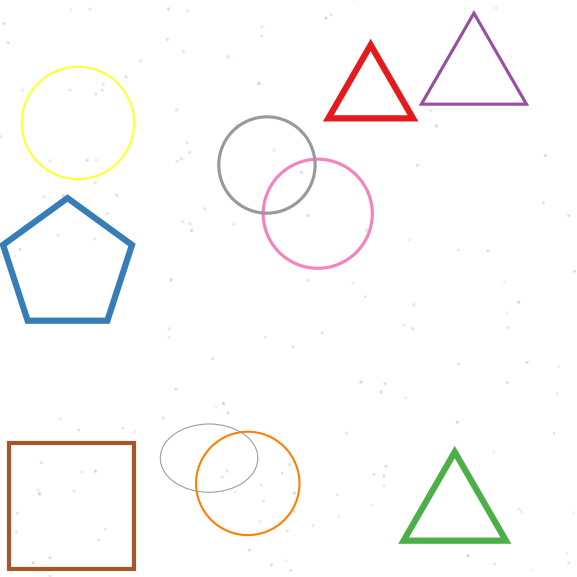[{"shape": "triangle", "thickness": 3, "radius": 0.42, "center": [0.642, 0.837]}, {"shape": "pentagon", "thickness": 3, "radius": 0.59, "center": [0.117, 0.539]}, {"shape": "triangle", "thickness": 3, "radius": 0.51, "center": [0.787, 0.114]}, {"shape": "triangle", "thickness": 1.5, "radius": 0.53, "center": [0.821, 0.871]}, {"shape": "circle", "thickness": 1, "radius": 0.45, "center": [0.429, 0.162]}, {"shape": "circle", "thickness": 1, "radius": 0.49, "center": [0.135, 0.786]}, {"shape": "square", "thickness": 2, "radius": 0.54, "center": [0.124, 0.124]}, {"shape": "circle", "thickness": 1.5, "radius": 0.47, "center": [0.55, 0.629]}, {"shape": "oval", "thickness": 0.5, "radius": 0.42, "center": [0.362, 0.206]}, {"shape": "circle", "thickness": 1.5, "radius": 0.42, "center": [0.462, 0.713]}]